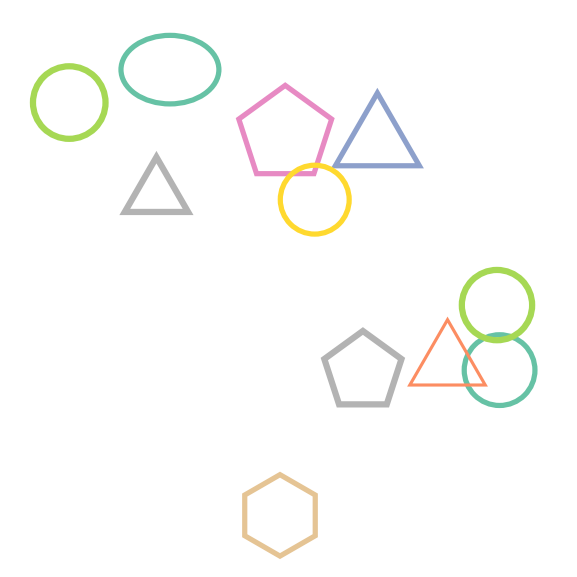[{"shape": "oval", "thickness": 2.5, "radius": 0.42, "center": [0.294, 0.879]}, {"shape": "circle", "thickness": 2.5, "radius": 0.31, "center": [0.865, 0.358]}, {"shape": "triangle", "thickness": 1.5, "radius": 0.38, "center": [0.775, 0.37]}, {"shape": "triangle", "thickness": 2.5, "radius": 0.42, "center": [0.653, 0.754]}, {"shape": "pentagon", "thickness": 2.5, "radius": 0.42, "center": [0.494, 0.767]}, {"shape": "circle", "thickness": 3, "radius": 0.3, "center": [0.861, 0.471]}, {"shape": "circle", "thickness": 3, "radius": 0.31, "center": [0.12, 0.822]}, {"shape": "circle", "thickness": 2.5, "radius": 0.3, "center": [0.545, 0.653]}, {"shape": "hexagon", "thickness": 2.5, "radius": 0.35, "center": [0.485, 0.107]}, {"shape": "pentagon", "thickness": 3, "radius": 0.35, "center": [0.628, 0.356]}, {"shape": "triangle", "thickness": 3, "radius": 0.32, "center": [0.271, 0.664]}]